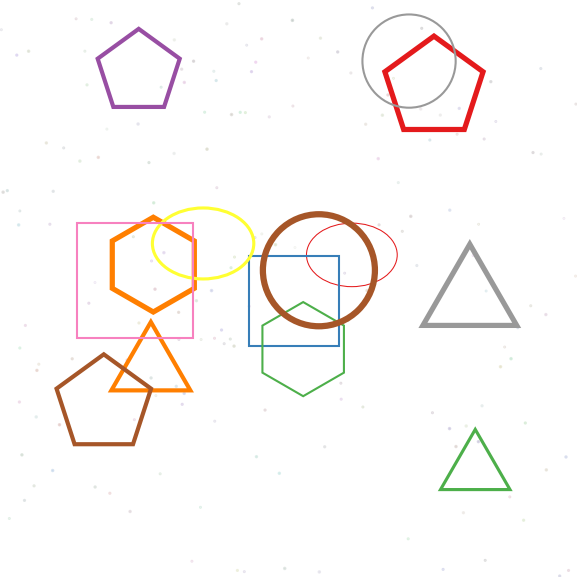[{"shape": "pentagon", "thickness": 2.5, "radius": 0.45, "center": [0.751, 0.847]}, {"shape": "oval", "thickness": 0.5, "radius": 0.39, "center": [0.609, 0.558]}, {"shape": "square", "thickness": 1, "radius": 0.39, "center": [0.51, 0.478]}, {"shape": "triangle", "thickness": 1.5, "radius": 0.35, "center": [0.823, 0.186]}, {"shape": "hexagon", "thickness": 1, "radius": 0.41, "center": [0.525, 0.395]}, {"shape": "pentagon", "thickness": 2, "radius": 0.37, "center": [0.24, 0.874]}, {"shape": "hexagon", "thickness": 2.5, "radius": 0.41, "center": [0.265, 0.541]}, {"shape": "triangle", "thickness": 2, "radius": 0.39, "center": [0.261, 0.363]}, {"shape": "oval", "thickness": 1.5, "radius": 0.44, "center": [0.352, 0.578]}, {"shape": "circle", "thickness": 3, "radius": 0.48, "center": [0.552, 0.531]}, {"shape": "pentagon", "thickness": 2, "radius": 0.43, "center": [0.18, 0.3]}, {"shape": "square", "thickness": 1, "radius": 0.5, "center": [0.233, 0.513]}, {"shape": "circle", "thickness": 1, "radius": 0.4, "center": [0.708, 0.893]}, {"shape": "triangle", "thickness": 2.5, "radius": 0.47, "center": [0.814, 0.483]}]